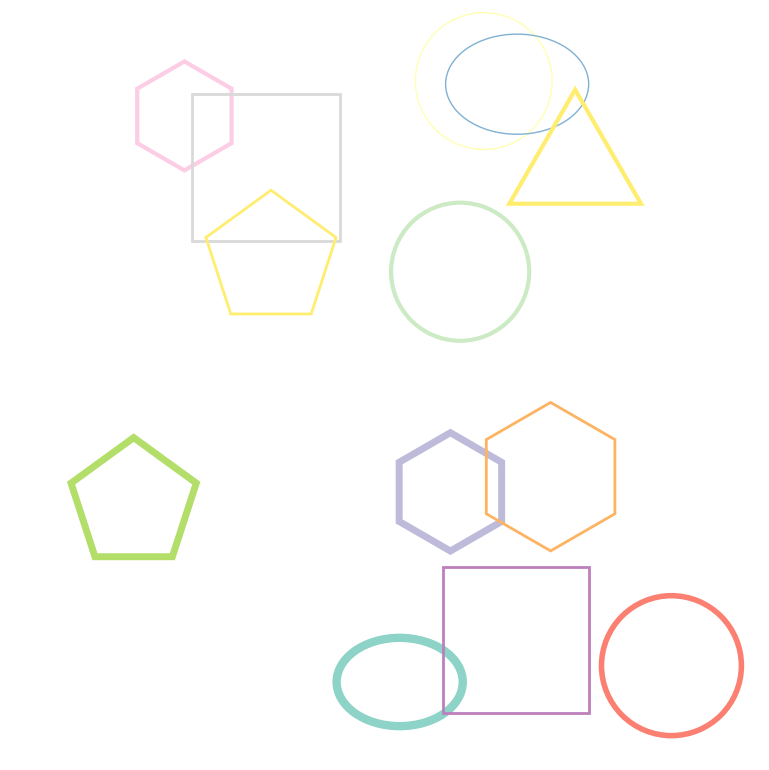[{"shape": "oval", "thickness": 3, "radius": 0.41, "center": [0.519, 0.114]}, {"shape": "circle", "thickness": 0.5, "radius": 0.44, "center": [0.628, 0.895]}, {"shape": "hexagon", "thickness": 2.5, "radius": 0.38, "center": [0.585, 0.361]}, {"shape": "circle", "thickness": 2, "radius": 0.45, "center": [0.872, 0.136]}, {"shape": "oval", "thickness": 0.5, "radius": 0.46, "center": [0.672, 0.891]}, {"shape": "hexagon", "thickness": 1, "radius": 0.48, "center": [0.715, 0.381]}, {"shape": "pentagon", "thickness": 2.5, "radius": 0.43, "center": [0.174, 0.346]}, {"shape": "hexagon", "thickness": 1.5, "radius": 0.35, "center": [0.239, 0.849]}, {"shape": "square", "thickness": 1, "radius": 0.48, "center": [0.346, 0.783]}, {"shape": "square", "thickness": 1, "radius": 0.48, "center": [0.67, 0.168]}, {"shape": "circle", "thickness": 1.5, "radius": 0.45, "center": [0.598, 0.647]}, {"shape": "triangle", "thickness": 1.5, "radius": 0.49, "center": [0.747, 0.785]}, {"shape": "pentagon", "thickness": 1, "radius": 0.44, "center": [0.352, 0.664]}]